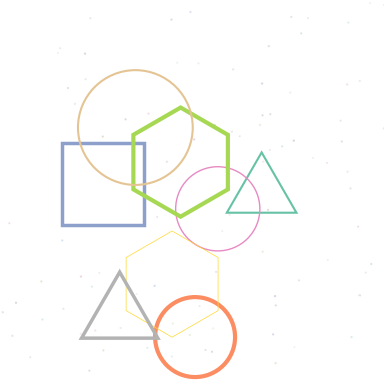[{"shape": "triangle", "thickness": 1.5, "radius": 0.52, "center": [0.68, 0.5]}, {"shape": "circle", "thickness": 3, "radius": 0.52, "center": [0.507, 0.124]}, {"shape": "square", "thickness": 2.5, "radius": 0.54, "center": [0.267, 0.522]}, {"shape": "circle", "thickness": 1, "radius": 0.55, "center": [0.566, 0.458]}, {"shape": "hexagon", "thickness": 3, "radius": 0.71, "center": [0.469, 0.579]}, {"shape": "hexagon", "thickness": 0.5, "radius": 0.69, "center": [0.447, 0.262]}, {"shape": "circle", "thickness": 1.5, "radius": 0.75, "center": [0.352, 0.669]}, {"shape": "triangle", "thickness": 2.5, "radius": 0.57, "center": [0.311, 0.179]}]